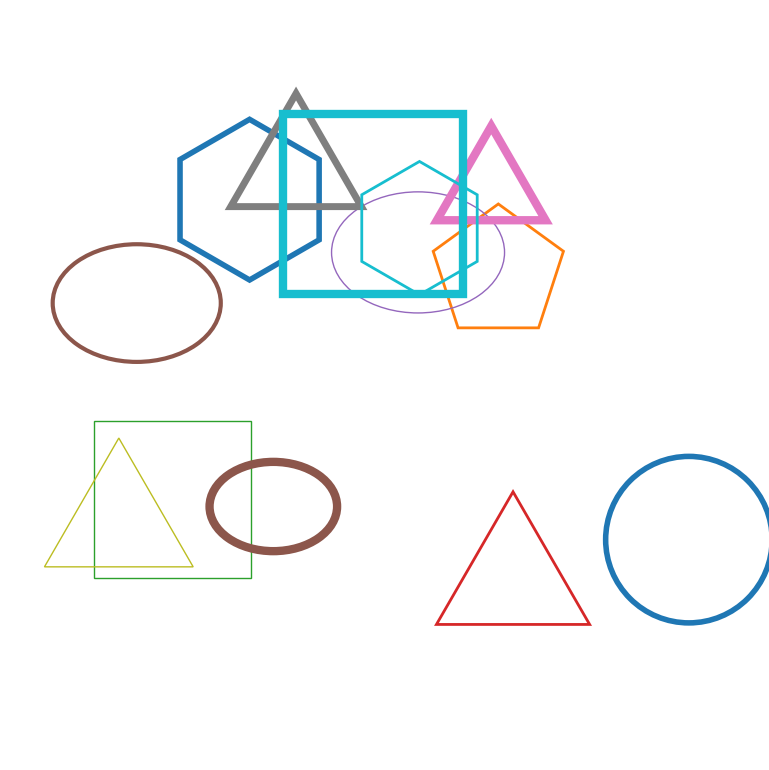[{"shape": "circle", "thickness": 2, "radius": 0.54, "center": [0.895, 0.299]}, {"shape": "hexagon", "thickness": 2, "radius": 0.52, "center": [0.324, 0.741]}, {"shape": "pentagon", "thickness": 1, "radius": 0.44, "center": [0.647, 0.646]}, {"shape": "square", "thickness": 0.5, "radius": 0.51, "center": [0.224, 0.351]}, {"shape": "triangle", "thickness": 1, "radius": 0.57, "center": [0.666, 0.246]}, {"shape": "oval", "thickness": 0.5, "radius": 0.56, "center": [0.543, 0.672]}, {"shape": "oval", "thickness": 1.5, "radius": 0.55, "center": [0.178, 0.606]}, {"shape": "oval", "thickness": 3, "radius": 0.41, "center": [0.355, 0.342]}, {"shape": "triangle", "thickness": 3, "radius": 0.41, "center": [0.638, 0.755]}, {"shape": "triangle", "thickness": 2.5, "radius": 0.49, "center": [0.384, 0.781]}, {"shape": "triangle", "thickness": 0.5, "radius": 0.56, "center": [0.154, 0.32]}, {"shape": "hexagon", "thickness": 1, "radius": 0.43, "center": [0.545, 0.704]}, {"shape": "square", "thickness": 3, "radius": 0.58, "center": [0.484, 0.735]}]